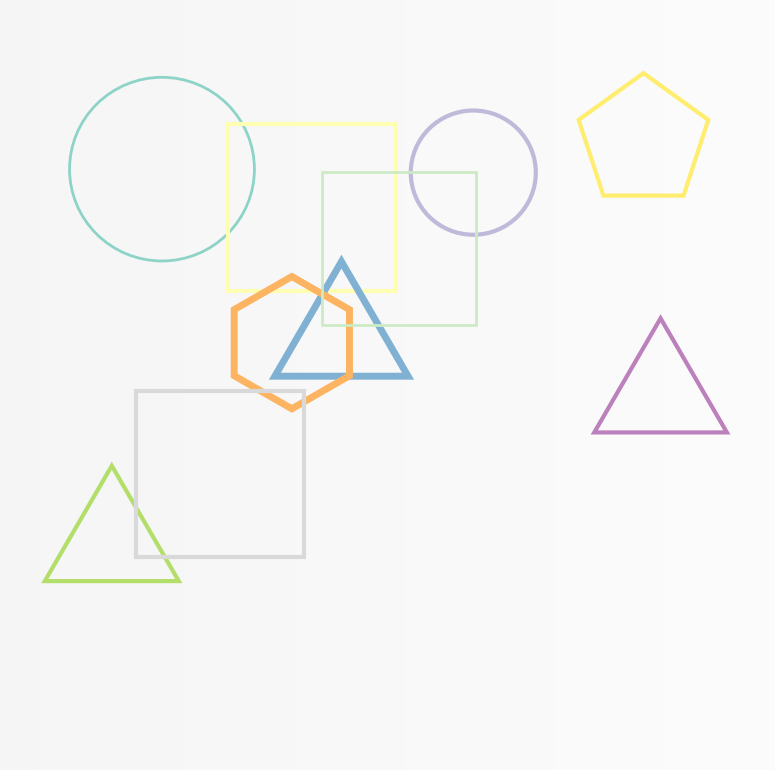[{"shape": "circle", "thickness": 1, "radius": 0.6, "center": [0.209, 0.78]}, {"shape": "square", "thickness": 1.5, "radius": 0.54, "center": [0.402, 0.731]}, {"shape": "circle", "thickness": 1.5, "radius": 0.4, "center": [0.611, 0.776]}, {"shape": "triangle", "thickness": 2.5, "radius": 0.5, "center": [0.441, 0.561]}, {"shape": "hexagon", "thickness": 2.5, "radius": 0.43, "center": [0.377, 0.555]}, {"shape": "triangle", "thickness": 1.5, "radius": 0.5, "center": [0.144, 0.295]}, {"shape": "square", "thickness": 1.5, "radius": 0.54, "center": [0.284, 0.385]}, {"shape": "triangle", "thickness": 1.5, "radius": 0.49, "center": [0.852, 0.488]}, {"shape": "square", "thickness": 1, "radius": 0.5, "center": [0.514, 0.678]}, {"shape": "pentagon", "thickness": 1.5, "radius": 0.44, "center": [0.83, 0.817]}]